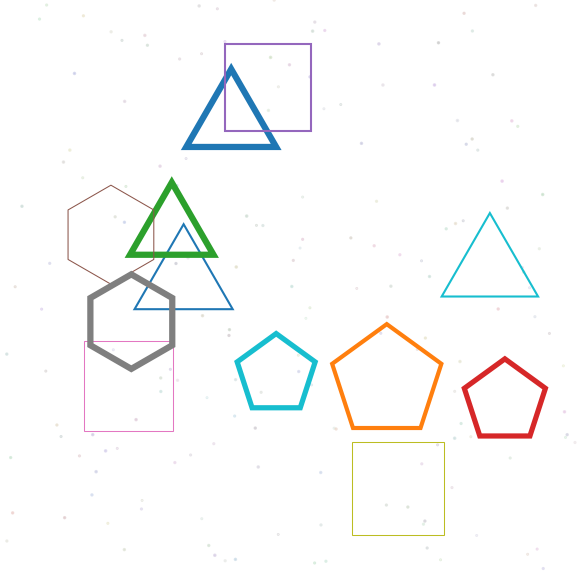[{"shape": "triangle", "thickness": 1, "radius": 0.49, "center": [0.318, 0.513]}, {"shape": "triangle", "thickness": 3, "radius": 0.45, "center": [0.4, 0.79]}, {"shape": "pentagon", "thickness": 2, "radius": 0.5, "center": [0.67, 0.338]}, {"shape": "triangle", "thickness": 3, "radius": 0.42, "center": [0.297, 0.6]}, {"shape": "pentagon", "thickness": 2.5, "radius": 0.37, "center": [0.874, 0.304]}, {"shape": "square", "thickness": 1, "radius": 0.37, "center": [0.464, 0.848]}, {"shape": "hexagon", "thickness": 0.5, "radius": 0.43, "center": [0.192, 0.593]}, {"shape": "square", "thickness": 0.5, "radius": 0.39, "center": [0.223, 0.331]}, {"shape": "hexagon", "thickness": 3, "radius": 0.41, "center": [0.227, 0.442]}, {"shape": "square", "thickness": 0.5, "radius": 0.4, "center": [0.689, 0.153]}, {"shape": "triangle", "thickness": 1, "radius": 0.48, "center": [0.848, 0.534]}, {"shape": "pentagon", "thickness": 2.5, "radius": 0.36, "center": [0.478, 0.35]}]